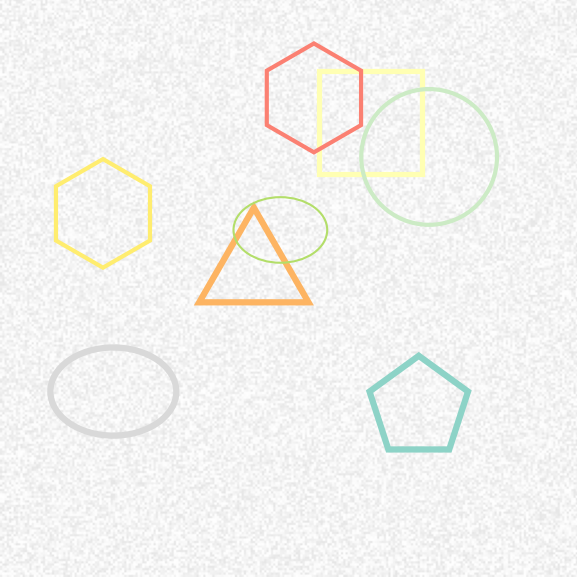[{"shape": "pentagon", "thickness": 3, "radius": 0.45, "center": [0.725, 0.293]}, {"shape": "square", "thickness": 2.5, "radius": 0.45, "center": [0.641, 0.786]}, {"shape": "hexagon", "thickness": 2, "radius": 0.47, "center": [0.544, 0.83]}, {"shape": "triangle", "thickness": 3, "radius": 0.55, "center": [0.44, 0.53]}, {"shape": "oval", "thickness": 1, "radius": 0.41, "center": [0.485, 0.601]}, {"shape": "oval", "thickness": 3, "radius": 0.55, "center": [0.196, 0.321]}, {"shape": "circle", "thickness": 2, "radius": 0.59, "center": [0.743, 0.727]}, {"shape": "hexagon", "thickness": 2, "radius": 0.47, "center": [0.178, 0.63]}]